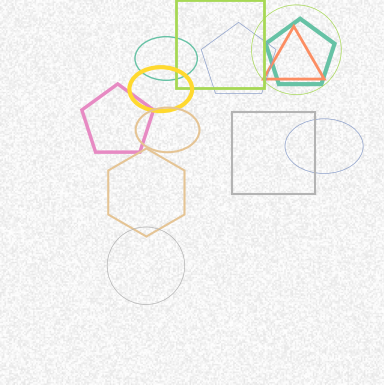[{"shape": "pentagon", "thickness": 3, "radius": 0.47, "center": [0.78, 0.857]}, {"shape": "oval", "thickness": 1, "radius": 0.4, "center": [0.432, 0.848]}, {"shape": "triangle", "thickness": 2, "radius": 0.46, "center": [0.763, 0.84]}, {"shape": "oval", "thickness": 0.5, "radius": 0.51, "center": [0.842, 0.62]}, {"shape": "pentagon", "thickness": 0.5, "radius": 0.51, "center": [0.62, 0.84]}, {"shape": "pentagon", "thickness": 2.5, "radius": 0.49, "center": [0.306, 0.684]}, {"shape": "circle", "thickness": 0.5, "radius": 0.58, "center": [0.77, 0.871]}, {"shape": "square", "thickness": 2, "radius": 0.57, "center": [0.571, 0.887]}, {"shape": "oval", "thickness": 3, "radius": 0.41, "center": [0.418, 0.768]}, {"shape": "hexagon", "thickness": 1.5, "radius": 0.57, "center": [0.38, 0.5]}, {"shape": "oval", "thickness": 1.5, "radius": 0.41, "center": [0.435, 0.663]}, {"shape": "square", "thickness": 1.5, "radius": 0.53, "center": [0.71, 0.603]}, {"shape": "circle", "thickness": 0.5, "radius": 0.5, "center": [0.379, 0.31]}]